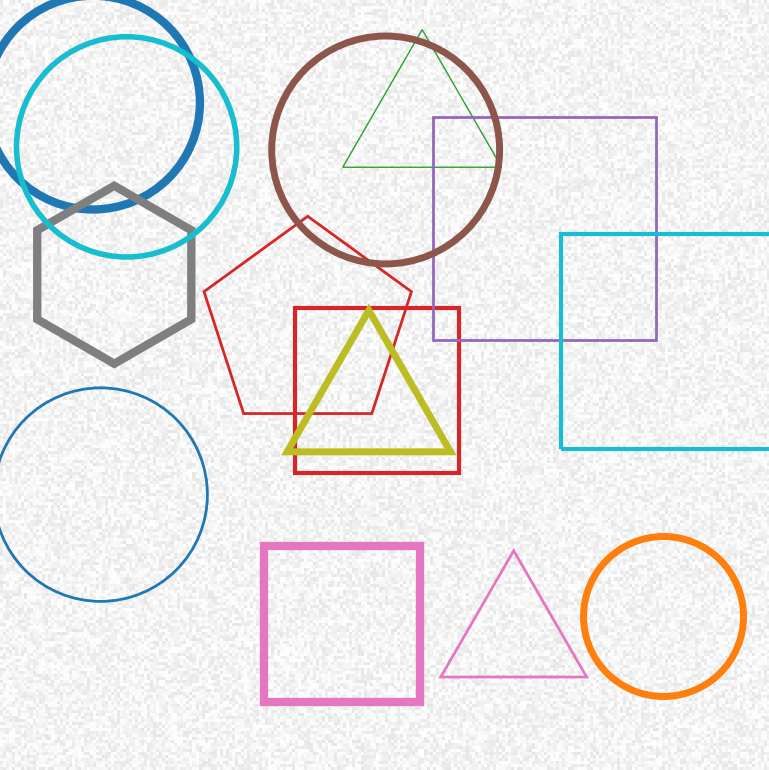[{"shape": "circle", "thickness": 3, "radius": 0.69, "center": [0.121, 0.867]}, {"shape": "circle", "thickness": 1, "radius": 0.69, "center": [0.131, 0.358]}, {"shape": "circle", "thickness": 2.5, "radius": 0.52, "center": [0.862, 0.199]}, {"shape": "triangle", "thickness": 0.5, "radius": 0.6, "center": [0.548, 0.842]}, {"shape": "pentagon", "thickness": 1, "radius": 0.71, "center": [0.4, 0.577]}, {"shape": "square", "thickness": 1.5, "radius": 0.53, "center": [0.49, 0.493]}, {"shape": "square", "thickness": 1, "radius": 0.72, "center": [0.707, 0.704]}, {"shape": "circle", "thickness": 2.5, "radius": 0.74, "center": [0.501, 0.805]}, {"shape": "triangle", "thickness": 1, "radius": 0.55, "center": [0.667, 0.175]}, {"shape": "square", "thickness": 3, "radius": 0.51, "center": [0.444, 0.19]}, {"shape": "hexagon", "thickness": 3, "radius": 0.58, "center": [0.148, 0.643]}, {"shape": "triangle", "thickness": 2.5, "radius": 0.61, "center": [0.479, 0.474]}, {"shape": "circle", "thickness": 2, "radius": 0.72, "center": [0.164, 0.809]}, {"shape": "square", "thickness": 1.5, "radius": 0.7, "center": [0.868, 0.557]}]